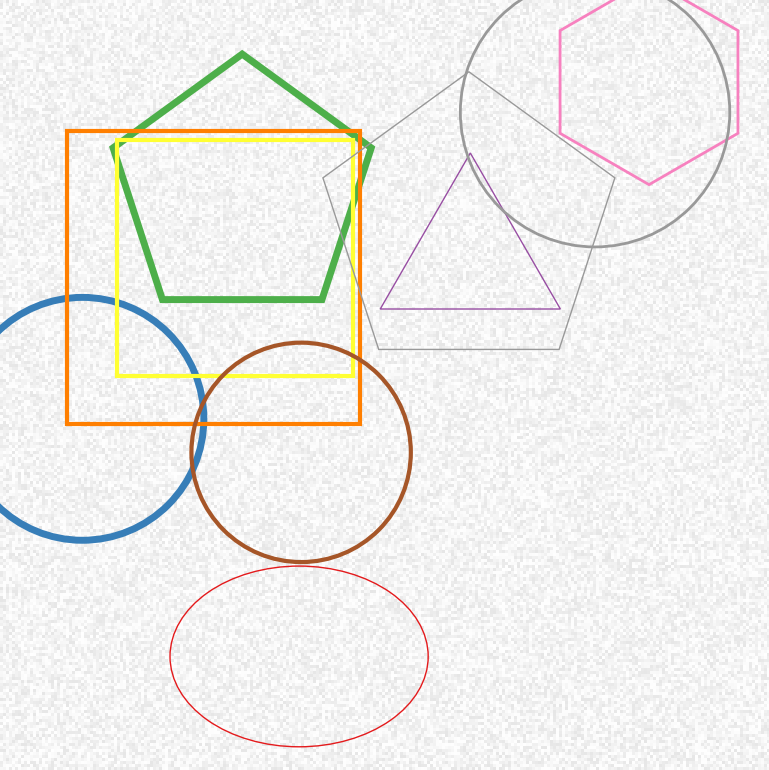[{"shape": "oval", "thickness": 0.5, "radius": 0.84, "center": [0.388, 0.147]}, {"shape": "circle", "thickness": 2.5, "radius": 0.79, "center": [0.107, 0.456]}, {"shape": "pentagon", "thickness": 2.5, "radius": 0.88, "center": [0.315, 0.754]}, {"shape": "triangle", "thickness": 0.5, "radius": 0.68, "center": [0.611, 0.666]}, {"shape": "square", "thickness": 1.5, "radius": 0.95, "center": [0.277, 0.64]}, {"shape": "square", "thickness": 1.5, "radius": 0.77, "center": [0.305, 0.665]}, {"shape": "circle", "thickness": 1.5, "radius": 0.71, "center": [0.391, 0.413]}, {"shape": "hexagon", "thickness": 1, "radius": 0.67, "center": [0.843, 0.894]}, {"shape": "pentagon", "thickness": 0.5, "radius": 1.0, "center": [0.609, 0.707]}, {"shape": "circle", "thickness": 1, "radius": 0.87, "center": [0.773, 0.854]}]